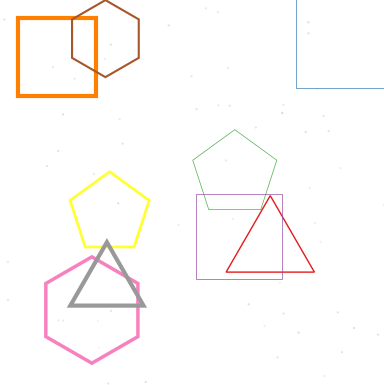[{"shape": "triangle", "thickness": 1, "radius": 0.66, "center": [0.702, 0.359]}, {"shape": "square", "thickness": 0.5, "radius": 0.62, "center": [0.893, 0.896]}, {"shape": "pentagon", "thickness": 0.5, "radius": 0.57, "center": [0.61, 0.548]}, {"shape": "square", "thickness": 0.5, "radius": 0.56, "center": [0.621, 0.386]}, {"shape": "square", "thickness": 3, "radius": 0.51, "center": [0.149, 0.852]}, {"shape": "pentagon", "thickness": 2, "radius": 0.54, "center": [0.285, 0.446]}, {"shape": "hexagon", "thickness": 1.5, "radius": 0.5, "center": [0.274, 0.9]}, {"shape": "hexagon", "thickness": 2.5, "radius": 0.69, "center": [0.239, 0.195]}, {"shape": "triangle", "thickness": 3, "radius": 0.55, "center": [0.278, 0.261]}]